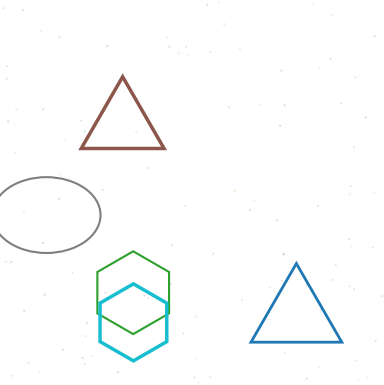[{"shape": "triangle", "thickness": 2, "radius": 0.68, "center": [0.77, 0.179]}, {"shape": "hexagon", "thickness": 1.5, "radius": 0.54, "center": [0.346, 0.24]}, {"shape": "triangle", "thickness": 2.5, "radius": 0.62, "center": [0.319, 0.676]}, {"shape": "oval", "thickness": 1.5, "radius": 0.7, "center": [0.12, 0.441]}, {"shape": "hexagon", "thickness": 2.5, "radius": 0.5, "center": [0.347, 0.163]}]